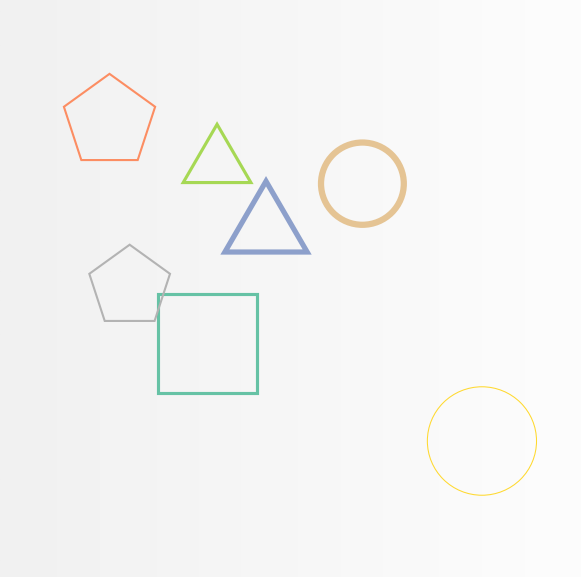[{"shape": "square", "thickness": 1.5, "radius": 0.43, "center": [0.357, 0.405]}, {"shape": "pentagon", "thickness": 1, "radius": 0.41, "center": [0.188, 0.789]}, {"shape": "triangle", "thickness": 2.5, "radius": 0.41, "center": [0.458, 0.604]}, {"shape": "triangle", "thickness": 1.5, "radius": 0.34, "center": [0.373, 0.717]}, {"shape": "circle", "thickness": 0.5, "radius": 0.47, "center": [0.829, 0.235]}, {"shape": "circle", "thickness": 3, "radius": 0.36, "center": [0.624, 0.681]}, {"shape": "pentagon", "thickness": 1, "radius": 0.36, "center": [0.223, 0.502]}]